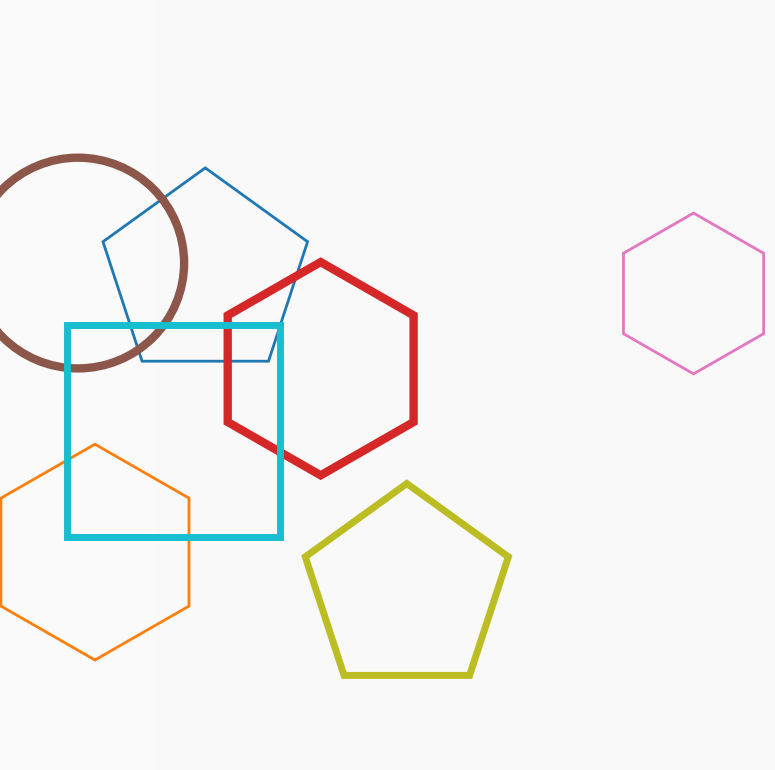[{"shape": "pentagon", "thickness": 1, "radius": 0.69, "center": [0.265, 0.643]}, {"shape": "hexagon", "thickness": 1, "radius": 0.7, "center": [0.123, 0.283]}, {"shape": "hexagon", "thickness": 3, "radius": 0.69, "center": [0.414, 0.521]}, {"shape": "circle", "thickness": 3, "radius": 0.68, "center": [0.101, 0.658]}, {"shape": "hexagon", "thickness": 1, "radius": 0.52, "center": [0.895, 0.619]}, {"shape": "pentagon", "thickness": 2.5, "radius": 0.69, "center": [0.525, 0.234]}, {"shape": "square", "thickness": 2.5, "radius": 0.69, "center": [0.224, 0.44]}]